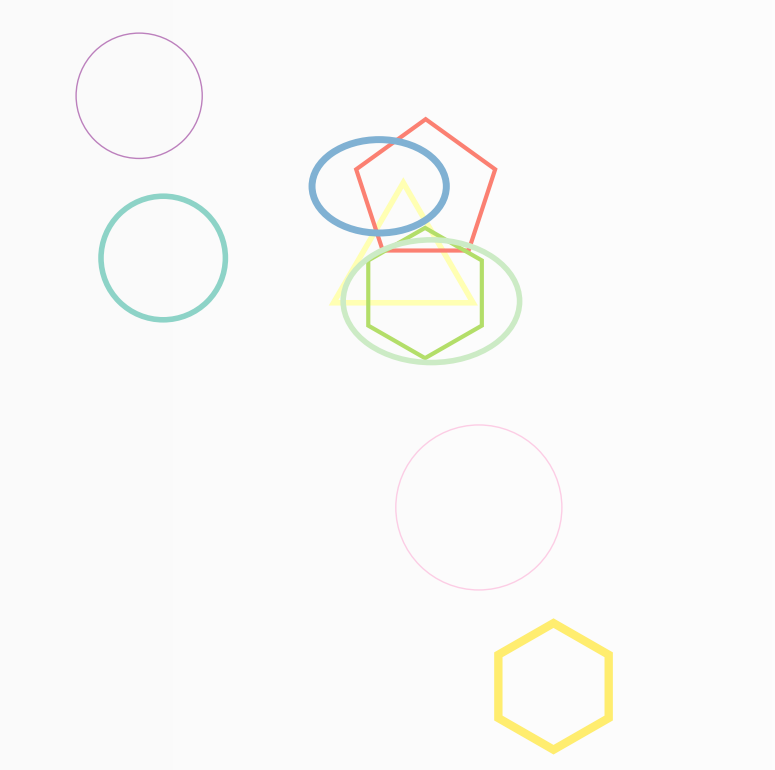[{"shape": "circle", "thickness": 2, "radius": 0.4, "center": [0.211, 0.665]}, {"shape": "triangle", "thickness": 2, "radius": 0.52, "center": [0.52, 0.659]}, {"shape": "pentagon", "thickness": 1.5, "radius": 0.47, "center": [0.549, 0.751]}, {"shape": "oval", "thickness": 2.5, "radius": 0.43, "center": [0.489, 0.758]}, {"shape": "hexagon", "thickness": 1.5, "radius": 0.42, "center": [0.548, 0.619]}, {"shape": "circle", "thickness": 0.5, "radius": 0.54, "center": [0.618, 0.341]}, {"shape": "circle", "thickness": 0.5, "radius": 0.41, "center": [0.18, 0.876]}, {"shape": "oval", "thickness": 2, "radius": 0.57, "center": [0.557, 0.609]}, {"shape": "hexagon", "thickness": 3, "radius": 0.41, "center": [0.714, 0.109]}]